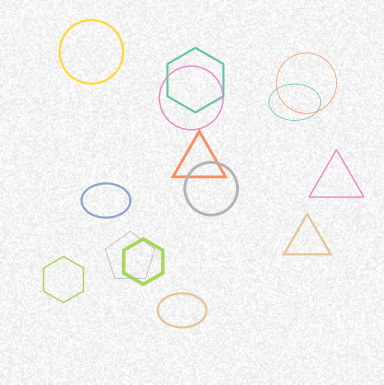[{"shape": "oval", "thickness": 0.5, "radius": 0.34, "center": [0.766, 0.734]}, {"shape": "hexagon", "thickness": 1.5, "radius": 0.42, "center": [0.508, 0.792]}, {"shape": "circle", "thickness": 0.5, "radius": 0.39, "center": [0.796, 0.784]}, {"shape": "triangle", "thickness": 2, "radius": 0.39, "center": [0.518, 0.58]}, {"shape": "oval", "thickness": 1.5, "radius": 0.32, "center": [0.275, 0.479]}, {"shape": "triangle", "thickness": 1, "radius": 0.41, "center": [0.874, 0.529]}, {"shape": "circle", "thickness": 1, "radius": 0.41, "center": [0.497, 0.746]}, {"shape": "hexagon", "thickness": 1, "radius": 0.3, "center": [0.165, 0.274]}, {"shape": "hexagon", "thickness": 2.5, "radius": 0.29, "center": [0.372, 0.32]}, {"shape": "circle", "thickness": 1.5, "radius": 0.41, "center": [0.237, 0.865]}, {"shape": "oval", "thickness": 1.5, "radius": 0.32, "center": [0.473, 0.194]}, {"shape": "triangle", "thickness": 1.5, "radius": 0.35, "center": [0.798, 0.374]}, {"shape": "circle", "thickness": 2, "radius": 0.34, "center": [0.548, 0.51]}, {"shape": "pentagon", "thickness": 0.5, "radius": 0.34, "center": [0.338, 0.332]}]